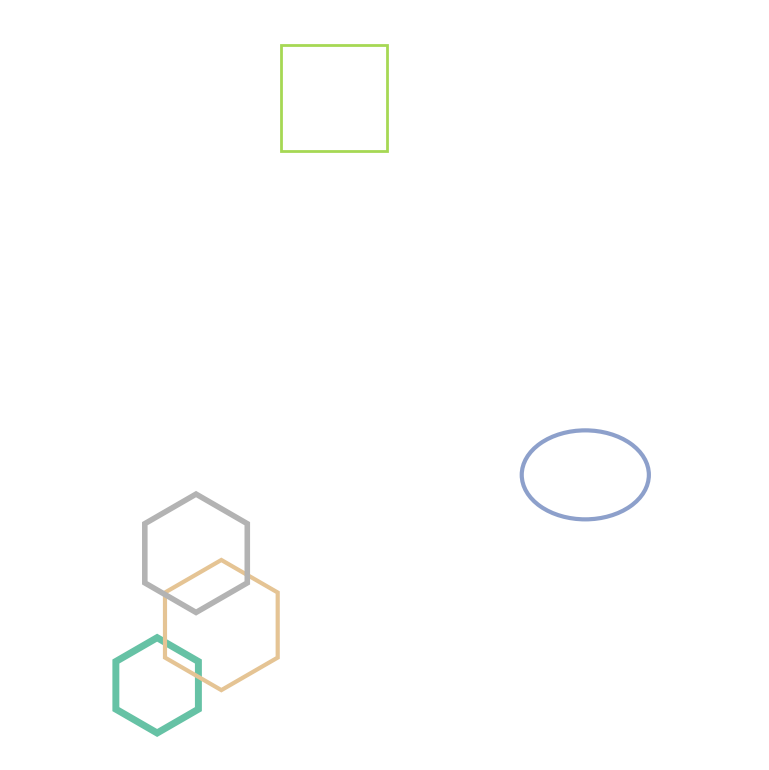[{"shape": "hexagon", "thickness": 2.5, "radius": 0.31, "center": [0.204, 0.11]}, {"shape": "oval", "thickness": 1.5, "radius": 0.41, "center": [0.76, 0.383]}, {"shape": "square", "thickness": 1, "radius": 0.34, "center": [0.434, 0.873]}, {"shape": "hexagon", "thickness": 1.5, "radius": 0.42, "center": [0.287, 0.188]}, {"shape": "hexagon", "thickness": 2, "radius": 0.38, "center": [0.255, 0.281]}]